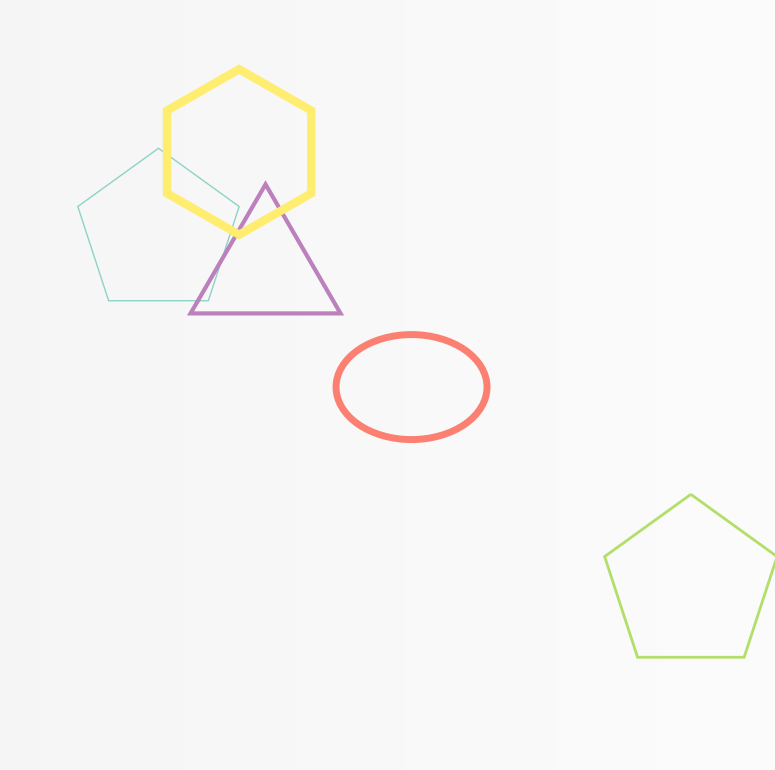[{"shape": "pentagon", "thickness": 0.5, "radius": 0.55, "center": [0.204, 0.698]}, {"shape": "oval", "thickness": 2.5, "radius": 0.49, "center": [0.531, 0.497]}, {"shape": "pentagon", "thickness": 1, "radius": 0.58, "center": [0.891, 0.241]}, {"shape": "triangle", "thickness": 1.5, "radius": 0.56, "center": [0.343, 0.649]}, {"shape": "hexagon", "thickness": 3, "radius": 0.54, "center": [0.309, 0.803]}]